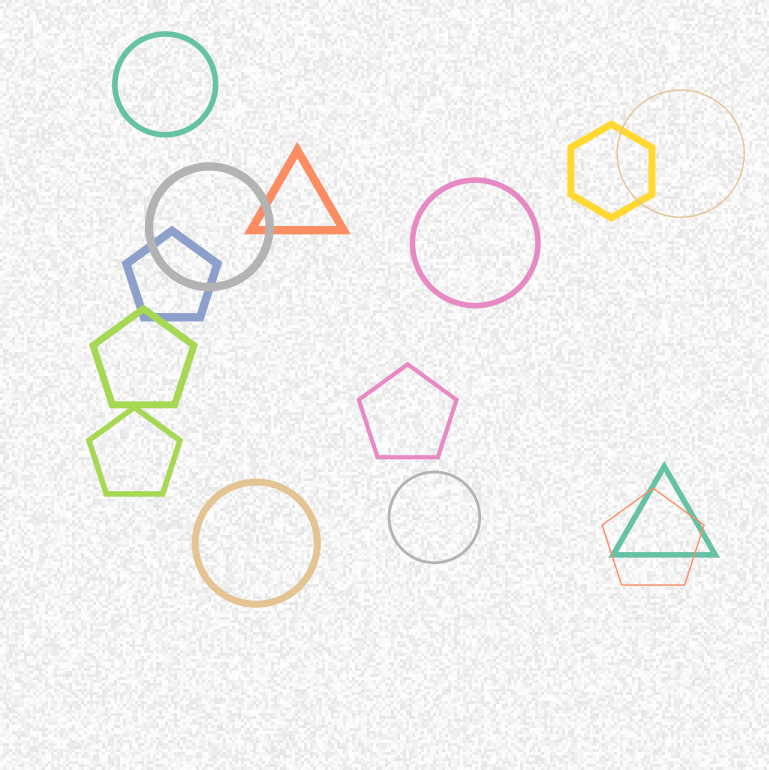[{"shape": "triangle", "thickness": 2, "radius": 0.38, "center": [0.863, 0.318]}, {"shape": "circle", "thickness": 2, "radius": 0.33, "center": [0.215, 0.89]}, {"shape": "triangle", "thickness": 3, "radius": 0.35, "center": [0.386, 0.736]}, {"shape": "pentagon", "thickness": 0.5, "radius": 0.35, "center": [0.848, 0.296]}, {"shape": "pentagon", "thickness": 3, "radius": 0.31, "center": [0.223, 0.638]}, {"shape": "pentagon", "thickness": 1.5, "radius": 0.33, "center": [0.529, 0.46]}, {"shape": "circle", "thickness": 2, "radius": 0.41, "center": [0.617, 0.685]}, {"shape": "pentagon", "thickness": 2.5, "radius": 0.34, "center": [0.186, 0.53]}, {"shape": "pentagon", "thickness": 2, "radius": 0.31, "center": [0.175, 0.409]}, {"shape": "hexagon", "thickness": 2.5, "radius": 0.3, "center": [0.794, 0.778]}, {"shape": "circle", "thickness": 2.5, "radius": 0.4, "center": [0.333, 0.295]}, {"shape": "circle", "thickness": 0.5, "radius": 0.41, "center": [0.884, 0.8]}, {"shape": "circle", "thickness": 3, "radius": 0.39, "center": [0.272, 0.706]}, {"shape": "circle", "thickness": 1, "radius": 0.29, "center": [0.564, 0.328]}]